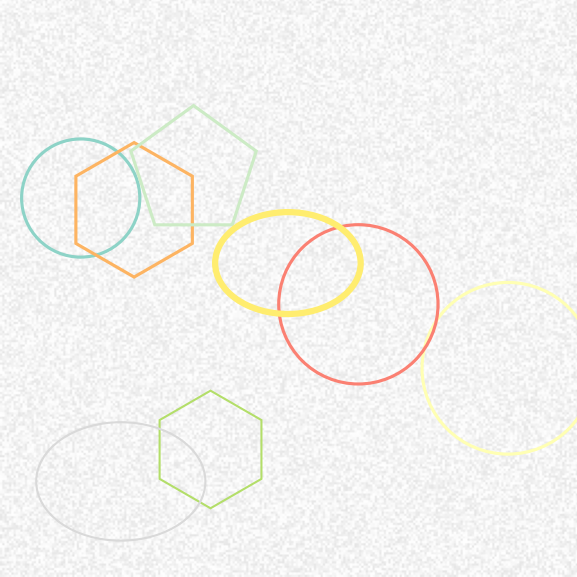[{"shape": "circle", "thickness": 1.5, "radius": 0.51, "center": [0.14, 0.656]}, {"shape": "circle", "thickness": 1.5, "radius": 0.74, "center": [0.879, 0.361]}, {"shape": "circle", "thickness": 1.5, "radius": 0.69, "center": [0.621, 0.472]}, {"shape": "hexagon", "thickness": 1.5, "radius": 0.58, "center": [0.232, 0.636]}, {"shape": "hexagon", "thickness": 1, "radius": 0.51, "center": [0.365, 0.221]}, {"shape": "oval", "thickness": 1, "radius": 0.73, "center": [0.209, 0.166]}, {"shape": "pentagon", "thickness": 1.5, "radius": 0.57, "center": [0.335, 0.702]}, {"shape": "oval", "thickness": 3, "radius": 0.63, "center": [0.499, 0.544]}]